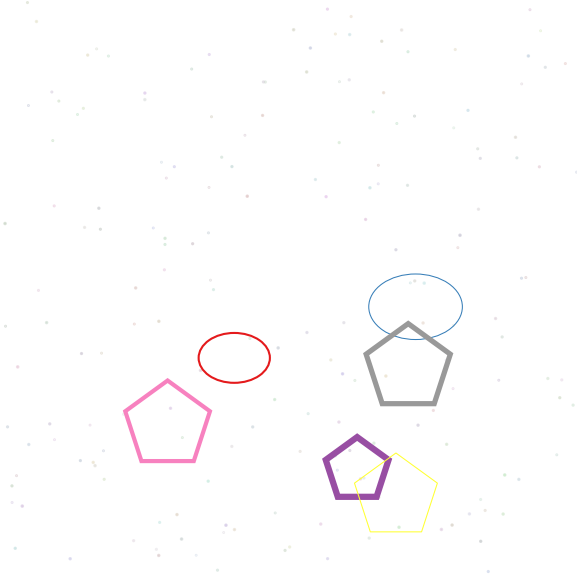[{"shape": "oval", "thickness": 1, "radius": 0.31, "center": [0.406, 0.379]}, {"shape": "oval", "thickness": 0.5, "radius": 0.41, "center": [0.72, 0.468]}, {"shape": "pentagon", "thickness": 3, "radius": 0.29, "center": [0.618, 0.185]}, {"shape": "pentagon", "thickness": 0.5, "radius": 0.38, "center": [0.686, 0.139]}, {"shape": "pentagon", "thickness": 2, "radius": 0.39, "center": [0.29, 0.263]}, {"shape": "pentagon", "thickness": 2.5, "radius": 0.38, "center": [0.707, 0.362]}]